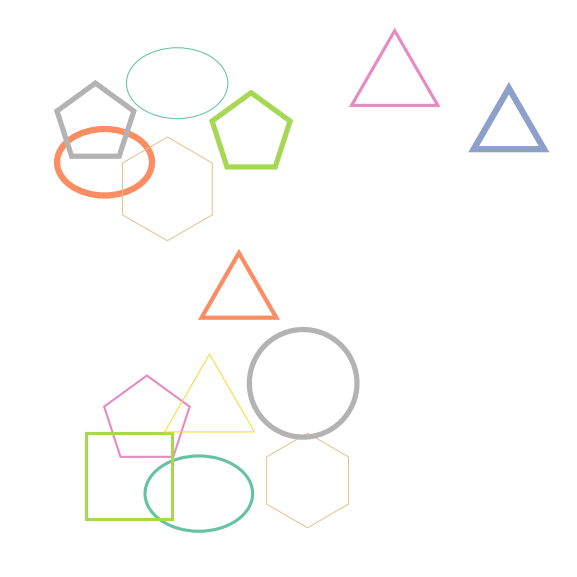[{"shape": "oval", "thickness": 1.5, "radius": 0.47, "center": [0.344, 0.144]}, {"shape": "oval", "thickness": 0.5, "radius": 0.44, "center": [0.307, 0.855]}, {"shape": "triangle", "thickness": 2, "radius": 0.37, "center": [0.414, 0.486]}, {"shape": "oval", "thickness": 3, "radius": 0.41, "center": [0.181, 0.718]}, {"shape": "triangle", "thickness": 3, "radius": 0.35, "center": [0.881, 0.776]}, {"shape": "triangle", "thickness": 1.5, "radius": 0.43, "center": [0.683, 0.86]}, {"shape": "pentagon", "thickness": 1, "radius": 0.39, "center": [0.254, 0.271]}, {"shape": "square", "thickness": 1.5, "radius": 0.37, "center": [0.223, 0.174]}, {"shape": "pentagon", "thickness": 2.5, "radius": 0.36, "center": [0.435, 0.768]}, {"shape": "triangle", "thickness": 0.5, "radius": 0.45, "center": [0.363, 0.296]}, {"shape": "hexagon", "thickness": 0.5, "radius": 0.41, "center": [0.533, 0.167]}, {"shape": "hexagon", "thickness": 0.5, "radius": 0.45, "center": [0.29, 0.672]}, {"shape": "circle", "thickness": 2.5, "radius": 0.47, "center": [0.525, 0.335]}, {"shape": "pentagon", "thickness": 2.5, "radius": 0.35, "center": [0.165, 0.785]}]